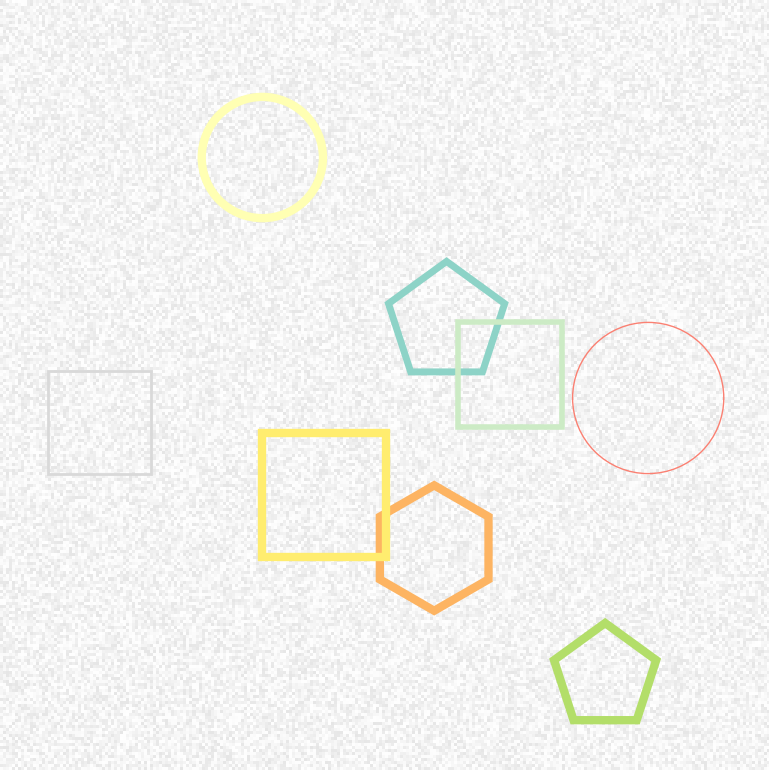[{"shape": "pentagon", "thickness": 2.5, "radius": 0.4, "center": [0.58, 0.581]}, {"shape": "circle", "thickness": 3, "radius": 0.39, "center": [0.341, 0.795]}, {"shape": "circle", "thickness": 0.5, "radius": 0.49, "center": [0.842, 0.483]}, {"shape": "hexagon", "thickness": 3, "radius": 0.41, "center": [0.564, 0.288]}, {"shape": "pentagon", "thickness": 3, "radius": 0.35, "center": [0.786, 0.121]}, {"shape": "square", "thickness": 1, "radius": 0.34, "center": [0.129, 0.451]}, {"shape": "square", "thickness": 2, "radius": 0.34, "center": [0.663, 0.514]}, {"shape": "square", "thickness": 3, "radius": 0.4, "center": [0.421, 0.357]}]